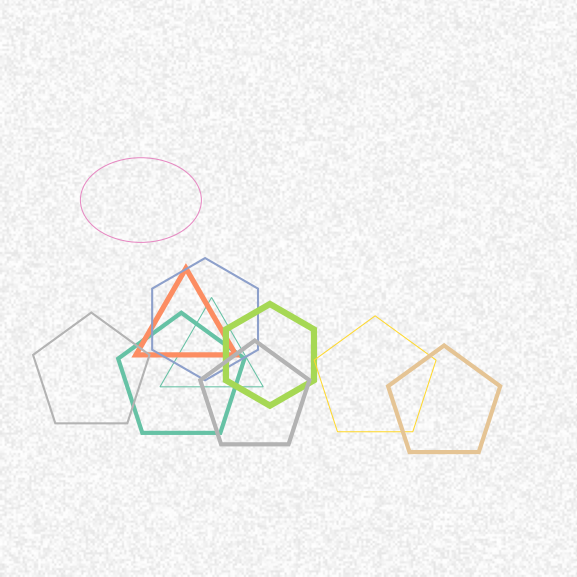[{"shape": "triangle", "thickness": 0.5, "radius": 0.52, "center": [0.366, 0.381]}, {"shape": "pentagon", "thickness": 2, "radius": 0.57, "center": [0.314, 0.343]}, {"shape": "triangle", "thickness": 2.5, "radius": 0.5, "center": [0.322, 0.435]}, {"shape": "hexagon", "thickness": 1, "radius": 0.53, "center": [0.355, 0.446]}, {"shape": "oval", "thickness": 0.5, "radius": 0.52, "center": [0.244, 0.653]}, {"shape": "hexagon", "thickness": 3, "radius": 0.44, "center": [0.467, 0.385]}, {"shape": "pentagon", "thickness": 0.5, "radius": 0.55, "center": [0.65, 0.341]}, {"shape": "pentagon", "thickness": 2, "radius": 0.51, "center": [0.769, 0.299]}, {"shape": "pentagon", "thickness": 1, "radius": 0.53, "center": [0.158, 0.352]}, {"shape": "pentagon", "thickness": 2, "radius": 0.5, "center": [0.441, 0.31]}]